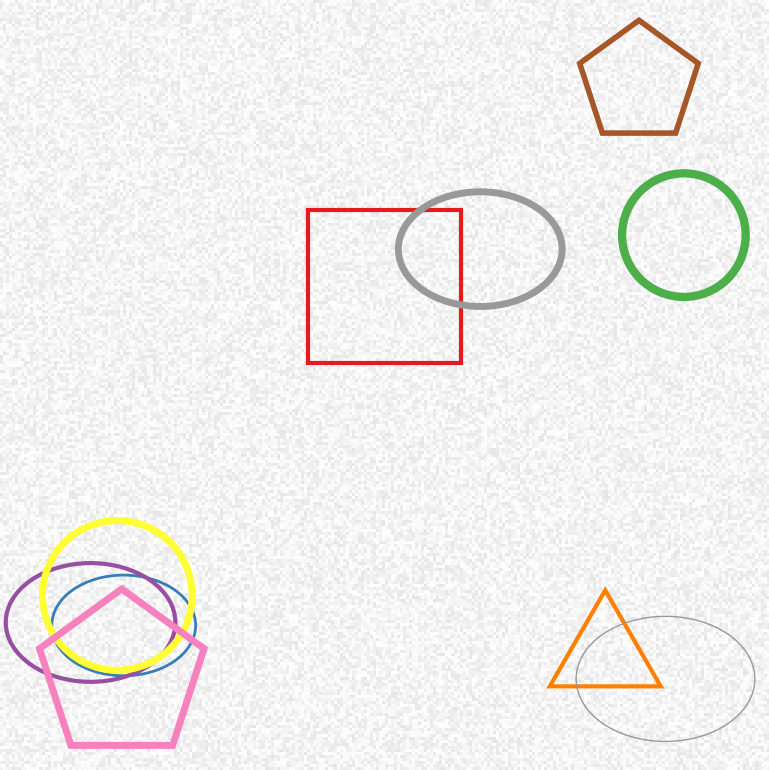[{"shape": "square", "thickness": 1.5, "radius": 0.5, "center": [0.499, 0.628]}, {"shape": "oval", "thickness": 1, "radius": 0.47, "center": [0.161, 0.188]}, {"shape": "circle", "thickness": 3, "radius": 0.4, "center": [0.888, 0.695]}, {"shape": "oval", "thickness": 1.5, "radius": 0.55, "center": [0.118, 0.192]}, {"shape": "triangle", "thickness": 1.5, "radius": 0.42, "center": [0.786, 0.15]}, {"shape": "circle", "thickness": 2.5, "radius": 0.49, "center": [0.152, 0.227]}, {"shape": "pentagon", "thickness": 2, "radius": 0.4, "center": [0.83, 0.893]}, {"shape": "pentagon", "thickness": 2.5, "radius": 0.56, "center": [0.158, 0.123]}, {"shape": "oval", "thickness": 0.5, "radius": 0.58, "center": [0.864, 0.118]}, {"shape": "oval", "thickness": 2.5, "radius": 0.53, "center": [0.624, 0.676]}]